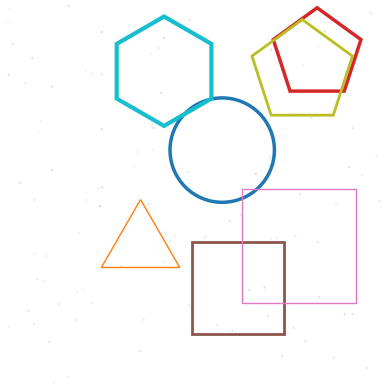[{"shape": "circle", "thickness": 2.5, "radius": 0.68, "center": [0.577, 0.61]}, {"shape": "triangle", "thickness": 1, "radius": 0.59, "center": [0.365, 0.364]}, {"shape": "pentagon", "thickness": 2.5, "radius": 0.6, "center": [0.824, 0.86]}, {"shape": "square", "thickness": 2, "radius": 0.6, "center": [0.618, 0.251]}, {"shape": "square", "thickness": 1, "radius": 0.74, "center": [0.776, 0.36]}, {"shape": "pentagon", "thickness": 2, "radius": 0.69, "center": [0.785, 0.812]}, {"shape": "hexagon", "thickness": 3, "radius": 0.71, "center": [0.426, 0.815]}]